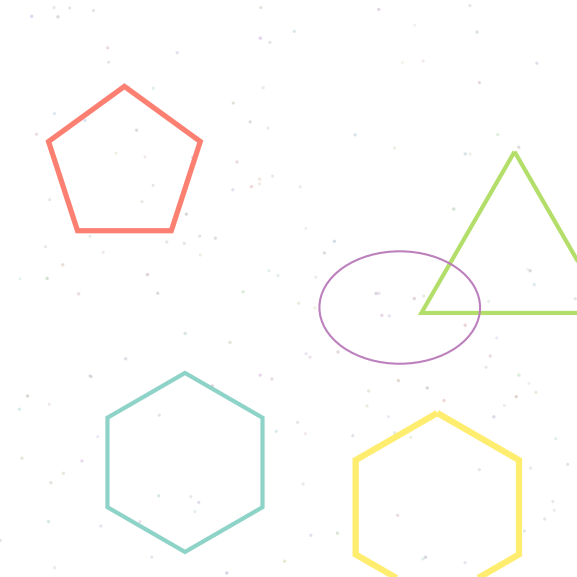[{"shape": "hexagon", "thickness": 2, "radius": 0.77, "center": [0.32, 0.198]}, {"shape": "pentagon", "thickness": 2.5, "radius": 0.69, "center": [0.215, 0.711]}, {"shape": "triangle", "thickness": 2, "radius": 0.93, "center": [0.891, 0.55]}, {"shape": "oval", "thickness": 1, "radius": 0.7, "center": [0.692, 0.467]}, {"shape": "hexagon", "thickness": 3, "radius": 0.82, "center": [0.757, 0.121]}]